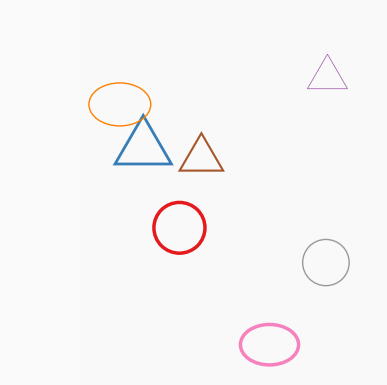[{"shape": "circle", "thickness": 2.5, "radius": 0.33, "center": [0.463, 0.408]}, {"shape": "triangle", "thickness": 2, "radius": 0.42, "center": [0.37, 0.616]}, {"shape": "triangle", "thickness": 0.5, "radius": 0.3, "center": [0.845, 0.799]}, {"shape": "oval", "thickness": 1, "radius": 0.4, "center": [0.309, 0.729]}, {"shape": "triangle", "thickness": 1.5, "radius": 0.32, "center": [0.52, 0.589]}, {"shape": "oval", "thickness": 2.5, "radius": 0.38, "center": [0.695, 0.105]}, {"shape": "circle", "thickness": 1, "radius": 0.3, "center": [0.841, 0.318]}]